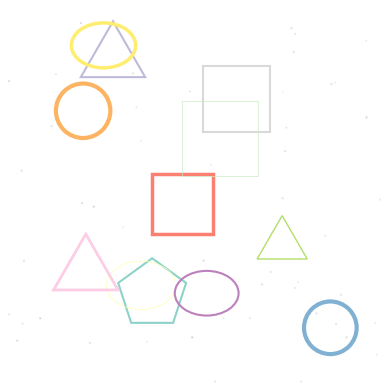[{"shape": "pentagon", "thickness": 1.5, "radius": 0.46, "center": [0.395, 0.236]}, {"shape": "oval", "thickness": 0.5, "radius": 0.45, "center": [0.367, 0.259]}, {"shape": "triangle", "thickness": 1.5, "radius": 0.48, "center": [0.294, 0.848]}, {"shape": "square", "thickness": 2.5, "radius": 0.39, "center": [0.475, 0.47]}, {"shape": "circle", "thickness": 3, "radius": 0.34, "center": [0.858, 0.149]}, {"shape": "circle", "thickness": 3, "radius": 0.35, "center": [0.216, 0.712]}, {"shape": "triangle", "thickness": 1, "radius": 0.38, "center": [0.733, 0.365]}, {"shape": "triangle", "thickness": 2, "radius": 0.48, "center": [0.223, 0.295]}, {"shape": "square", "thickness": 1.5, "radius": 0.43, "center": [0.614, 0.743]}, {"shape": "oval", "thickness": 1.5, "radius": 0.41, "center": [0.537, 0.238]}, {"shape": "square", "thickness": 0.5, "radius": 0.49, "center": [0.572, 0.641]}, {"shape": "oval", "thickness": 2.5, "radius": 0.42, "center": [0.269, 0.882]}]